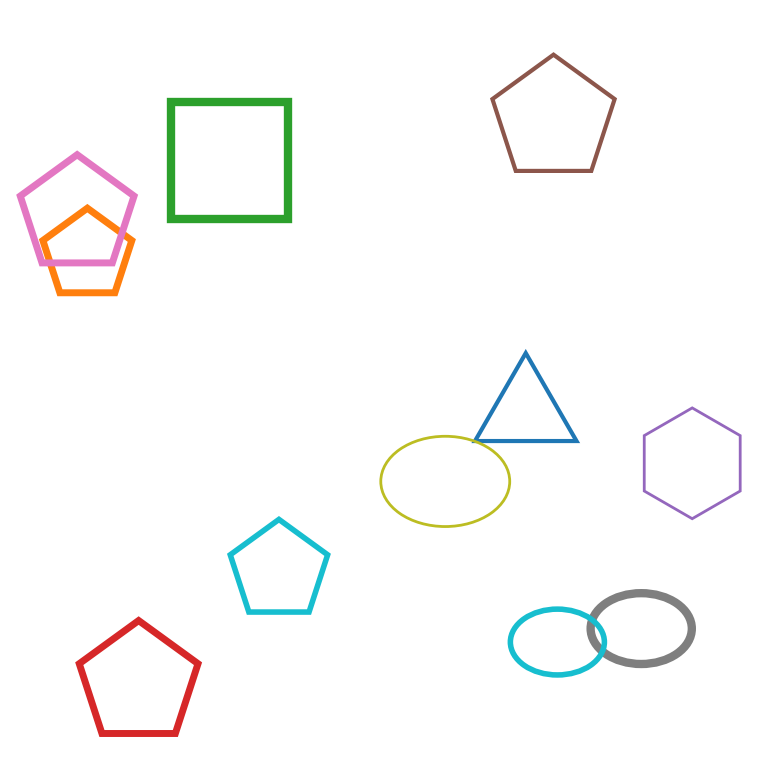[{"shape": "triangle", "thickness": 1.5, "radius": 0.38, "center": [0.683, 0.465]}, {"shape": "pentagon", "thickness": 2.5, "radius": 0.3, "center": [0.113, 0.669]}, {"shape": "square", "thickness": 3, "radius": 0.38, "center": [0.299, 0.791]}, {"shape": "pentagon", "thickness": 2.5, "radius": 0.41, "center": [0.18, 0.113]}, {"shape": "hexagon", "thickness": 1, "radius": 0.36, "center": [0.899, 0.398]}, {"shape": "pentagon", "thickness": 1.5, "radius": 0.42, "center": [0.719, 0.846]}, {"shape": "pentagon", "thickness": 2.5, "radius": 0.39, "center": [0.1, 0.721]}, {"shape": "oval", "thickness": 3, "radius": 0.33, "center": [0.833, 0.184]}, {"shape": "oval", "thickness": 1, "radius": 0.42, "center": [0.578, 0.375]}, {"shape": "oval", "thickness": 2, "radius": 0.31, "center": [0.724, 0.166]}, {"shape": "pentagon", "thickness": 2, "radius": 0.33, "center": [0.362, 0.259]}]